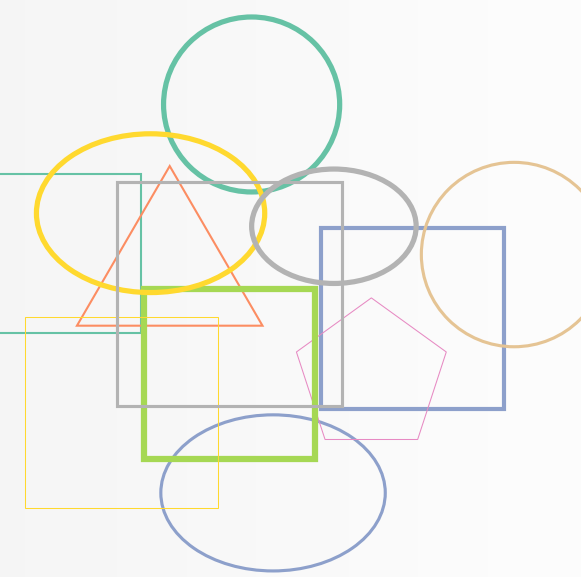[{"shape": "square", "thickness": 1, "radius": 0.69, "center": [0.105, 0.561]}, {"shape": "circle", "thickness": 2.5, "radius": 0.76, "center": [0.433, 0.818]}, {"shape": "triangle", "thickness": 1, "radius": 0.92, "center": [0.292, 0.527]}, {"shape": "square", "thickness": 2, "radius": 0.79, "center": [0.71, 0.448]}, {"shape": "oval", "thickness": 1.5, "radius": 0.97, "center": [0.47, 0.146]}, {"shape": "pentagon", "thickness": 0.5, "radius": 0.68, "center": [0.639, 0.348]}, {"shape": "square", "thickness": 3, "radius": 0.74, "center": [0.395, 0.351]}, {"shape": "square", "thickness": 0.5, "radius": 0.83, "center": [0.208, 0.285]}, {"shape": "oval", "thickness": 2.5, "radius": 0.98, "center": [0.259, 0.63]}, {"shape": "circle", "thickness": 1.5, "radius": 0.8, "center": [0.885, 0.558]}, {"shape": "square", "thickness": 1.5, "radius": 0.97, "center": [0.394, 0.489]}, {"shape": "oval", "thickness": 2.5, "radius": 0.71, "center": [0.574, 0.607]}]